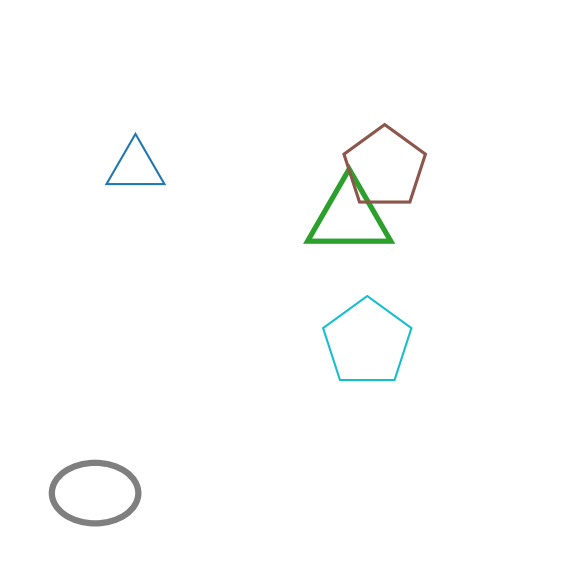[{"shape": "triangle", "thickness": 1, "radius": 0.29, "center": [0.235, 0.709]}, {"shape": "triangle", "thickness": 2.5, "radius": 0.42, "center": [0.605, 0.623]}, {"shape": "pentagon", "thickness": 1.5, "radius": 0.37, "center": [0.666, 0.709]}, {"shape": "oval", "thickness": 3, "radius": 0.37, "center": [0.165, 0.145]}, {"shape": "pentagon", "thickness": 1, "radius": 0.4, "center": [0.636, 0.406]}]